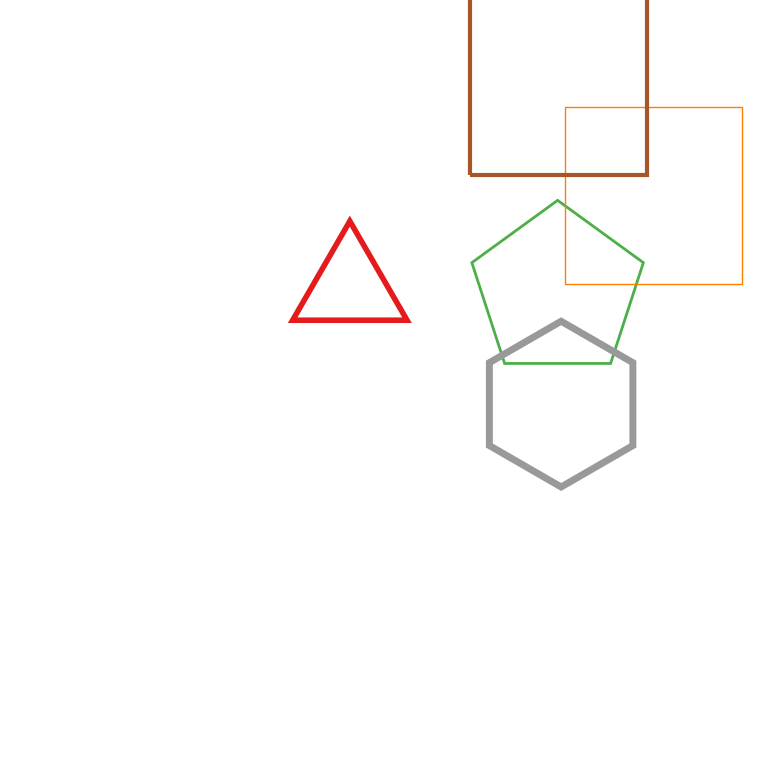[{"shape": "triangle", "thickness": 2, "radius": 0.43, "center": [0.454, 0.627]}, {"shape": "pentagon", "thickness": 1, "radius": 0.59, "center": [0.724, 0.623]}, {"shape": "square", "thickness": 0.5, "radius": 0.57, "center": [0.849, 0.746]}, {"shape": "square", "thickness": 1.5, "radius": 0.57, "center": [0.726, 0.888]}, {"shape": "hexagon", "thickness": 2.5, "radius": 0.54, "center": [0.729, 0.475]}]